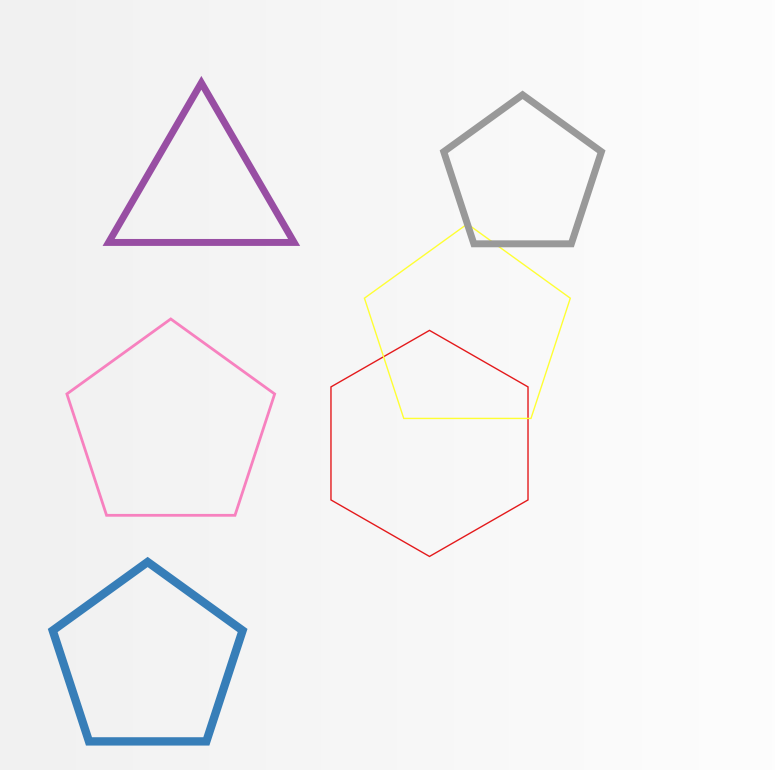[{"shape": "hexagon", "thickness": 0.5, "radius": 0.73, "center": [0.554, 0.424]}, {"shape": "pentagon", "thickness": 3, "radius": 0.64, "center": [0.191, 0.141]}, {"shape": "triangle", "thickness": 2.5, "radius": 0.69, "center": [0.26, 0.754]}, {"shape": "pentagon", "thickness": 0.5, "radius": 0.7, "center": [0.603, 0.57]}, {"shape": "pentagon", "thickness": 1, "radius": 0.7, "center": [0.22, 0.445]}, {"shape": "pentagon", "thickness": 2.5, "radius": 0.53, "center": [0.674, 0.77]}]